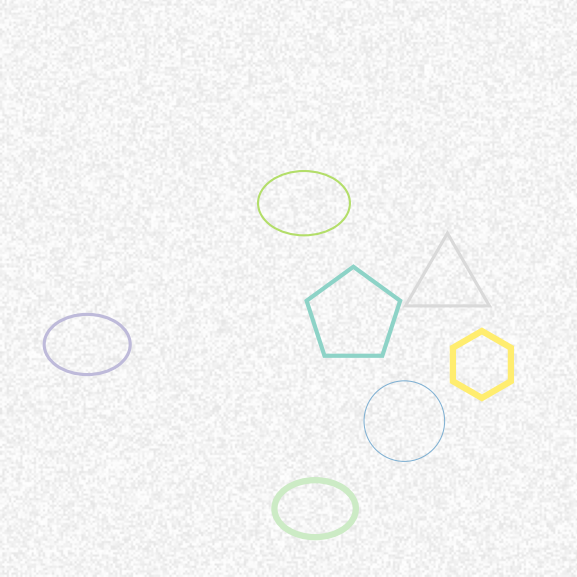[{"shape": "pentagon", "thickness": 2, "radius": 0.43, "center": [0.612, 0.452]}, {"shape": "oval", "thickness": 1.5, "radius": 0.37, "center": [0.151, 0.403]}, {"shape": "circle", "thickness": 0.5, "radius": 0.35, "center": [0.7, 0.27]}, {"shape": "oval", "thickness": 1, "radius": 0.4, "center": [0.526, 0.647]}, {"shape": "triangle", "thickness": 1.5, "radius": 0.42, "center": [0.775, 0.511]}, {"shape": "oval", "thickness": 3, "radius": 0.35, "center": [0.546, 0.118]}, {"shape": "hexagon", "thickness": 3, "radius": 0.29, "center": [0.834, 0.368]}]